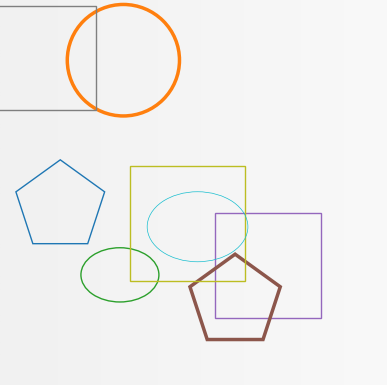[{"shape": "pentagon", "thickness": 1, "radius": 0.6, "center": [0.156, 0.464]}, {"shape": "circle", "thickness": 2.5, "radius": 0.72, "center": [0.318, 0.844]}, {"shape": "oval", "thickness": 1, "radius": 0.5, "center": [0.309, 0.286]}, {"shape": "square", "thickness": 1, "radius": 0.68, "center": [0.691, 0.31]}, {"shape": "pentagon", "thickness": 2.5, "radius": 0.61, "center": [0.607, 0.217]}, {"shape": "square", "thickness": 1, "radius": 0.67, "center": [0.113, 0.85]}, {"shape": "square", "thickness": 1, "radius": 0.75, "center": [0.484, 0.421]}, {"shape": "oval", "thickness": 0.5, "radius": 0.65, "center": [0.51, 0.411]}]